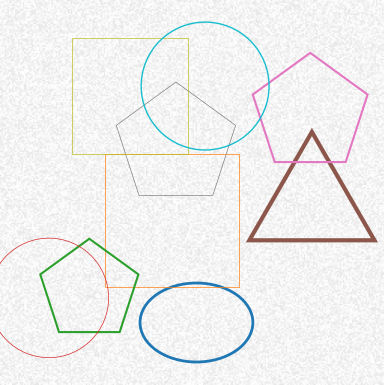[{"shape": "oval", "thickness": 2, "radius": 0.73, "center": [0.51, 0.162]}, {"shape": "square", "thickness": 0.5, "radius": 0.87, "center": [0.447, 0.427]}, {"shape": "pentagon", "thickness": 1.5, "radius": 0.67, "center": [0.232, 0.246]}, {"shape": "circle", "thickness": 0.5, "radius": 0.78, "center": [0.127, 0.226]}, {"shape": "triangle", "thickness": 3, "radius": 0.94, "center": [0.81, 0.47]}, {"shape": "pentagon", "thickness": 1.5, "radius": 0.78, "center": [0.806, 0.706]}, {"shape": "pentagon", "thickness": 0.5, "radius": 0.81, "center": [0.457, 0.624]}, {"shape": "square", "thickness": 0.5, "radius": 0.75, "center": [0.339, 0.751]}, {"shape": "circle", "thickness": 1, "radius": 0.83, "center": [0.533, 0.776]}]